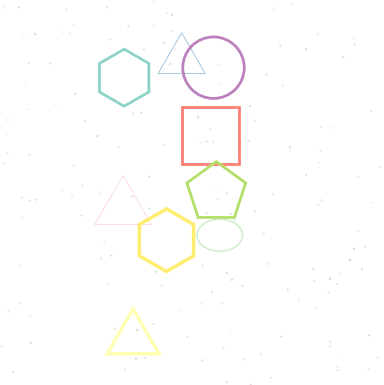[{"shape": "hexagon", "thickness": 2, "radius": 0.37, "center": [0.322, 0.798]}, {"shape": "triangle", "thickness": 2.5, "radius": 0.39, "center": [0.346, 0.12]}, {"shape": "square", "thickness": 2, "radius": 0.37, "center": [0.548, 0.648]}, {"shape": "triangle", "thickness": 0.5, "radius": 0.35, "center": [0.472, 0.844]}, {"shape": "pentagon", "thickness": 2, "radius": 0.4, "center": [0.562, 0.5]}, {"shape": "triangle", "thickness": 0.5, "radius": 0.43, "center": [0.32, 0.459]}, {"shape": "circle", "thickness": 2, "radius": 0.4, "center": [0.555, 0.824]}, {"shape": "oval", "thickness": 1, "radius": 0.3, "center": [0.571, 0.389]}, {"shape": "hexagon", "thickness": 2.5, "radius": 0.41, "center": [0.432, 0.376]}]